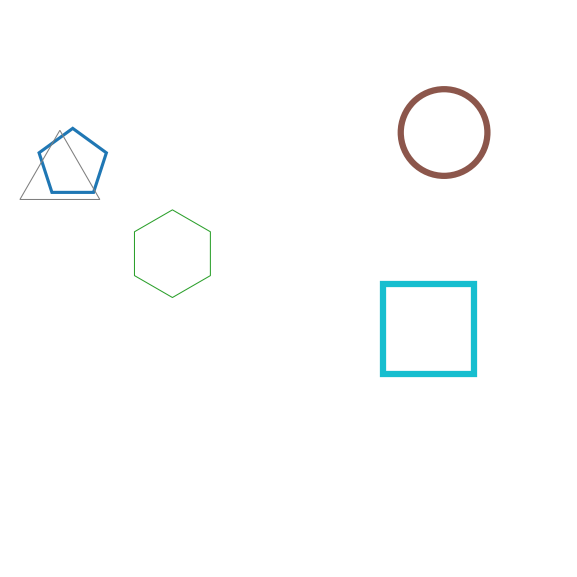[{"shape": "pentagon", "thickness": 1.5, "radius": 0.31, "center": [0.126, 0.716]}, {"shape": "hexagon", "thickness": 0.5, "radius": 0.38, "center": [0.299, 0.56]}, {"shape": "circle", "thickness": 3, "radius": 0.38, "center": [0.769, 0.77]}, {"shape": "triangle", "thickness": 0.5, "radius": 0.4, "center": [0.104, 0.694]}, {"shape": "square", "thickness": 3, "radius": 0.39, "center": [0.742, 0.43]}]